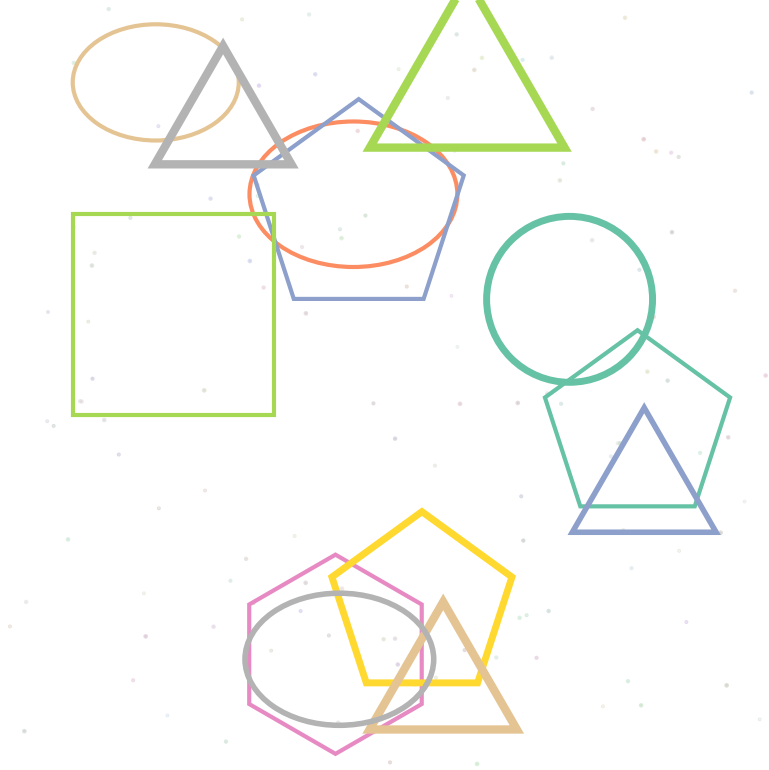[{"shape": "pentagon", "thickness": 1.5, "radius": 0.63, "center": [0.828, 0.445]}, {"shape": "circle", "thickness": 2.5, "radius": 0.54, "center": [0.74, 0.611]}, {"shape": "oval", "thickness": 1.5, "radius": 0.67, "center": [0.459, 0.748]}, {"shape": "triangle", "thickness": 2, "radius": 0.54, "center": [0.837, 0.363]}, {"shape": "pentagon", "thickness": 1.5, "radius": 0.72, "center": [0.466, 0.728]}, {"shape": "hexagon", "thickness": 1.5, "radius": 0.65, "center": [0.436, 0.15]}, {"shape": "triangle", "thickness": 3, "radius": 0.73, "center": [0.607, 0.881]}, {"shape": "square", "thickness": 1.5, "radius": 0.65, "center": [0.225, 0.592]}, {"shape": "pentagon", "thickness": 2.5, "radius": 0.61, "center": [0.548, 0.213]}, {"shape": "triangle", "thickness": 3, "radius": 0.55, "center": [0.576, 0.108]}, {"shape": "oval", "thickness": 1.5, "radius": 0.54, "center": [0.202, 0.893]}, {"shape": "oval", "thickness": 2, "radius": 0.61, "center": [0.441, 0.144]}, {"shape": "triangle", "thickness": 3, "radius": 0.51, "center": [0.29, 0.838]}]